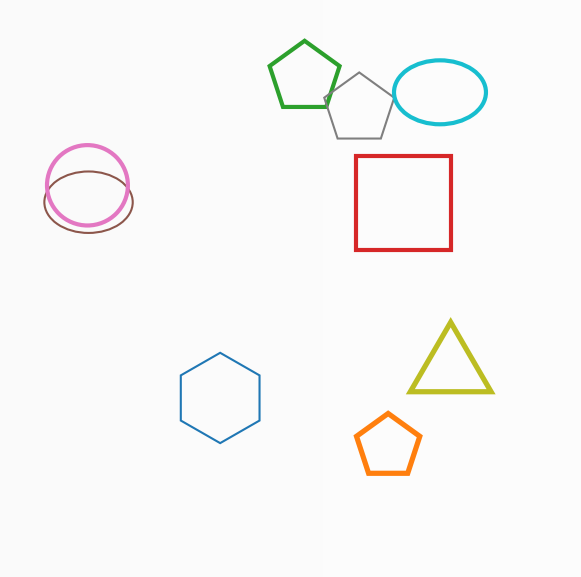[{"shape": "hexagon", "thickness": 1, "radius": 0.39, "center": [0.379, 0.31]}, {"shape": "pentagon", "thickness": 2.5, "radius": 0.29, "center": [0.668, 0.226]}, {"shape": "pentagon", "thickness": 2, "radius": 0.32, "center": [0.524, 0.865]}, {"shape": "square", "thickness": 2, "radius": 0.41, "center": [0.694, 0.647]}, {"shape": "oval", "thickness": 1, "radius": 0.38, "center": [0.152, 0.649]}, {"shape": "circle", "thickness": 2, "radius": 0.35, "center": [0.15, 0.678]}, {"shape": "pentagon", "thickness": 1, "radius": 0.32, "center": [0.618, 0.81]}, {"shape": "triangle", "thickness": 2.5, "radius": 0.4, "center": [0.775, 0.361]}, {"shape": "oval", "thickness": 2, "radius": 0.4, "center": [0.757, 0.839]}]